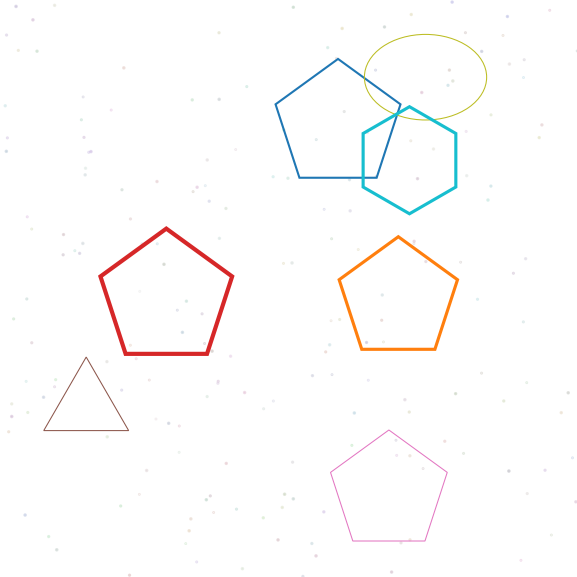[{"shape": "pentagon", "thickness": 1, "radius": 0.57, "center": [0.585, 0.783]}, {"shape": "pentagon", "thickness": 1.5, "radius": 0.54, "center": [0.69, 0.481]}, {"shape": "pentagon", "thickness": 2, "radius": 0.6, "center": [0.288, 0.483]}, {"shape": "triangle", "thickness": 0.5, "radius": 0.42, "center": [0.149, 0.296]}, {"shape": "pentagon", "thickness": 0.5, "radius": 0.53, "center": [0.673, 0.148]}, {"shape": "oval", "thickness": 0.5, "radius": 0.53, "center": [0.737, 0.865]}, {"shape": "hexagon", "thickness": 1.5, "radius": 0.46, "center": [0.709, 0.722]}]